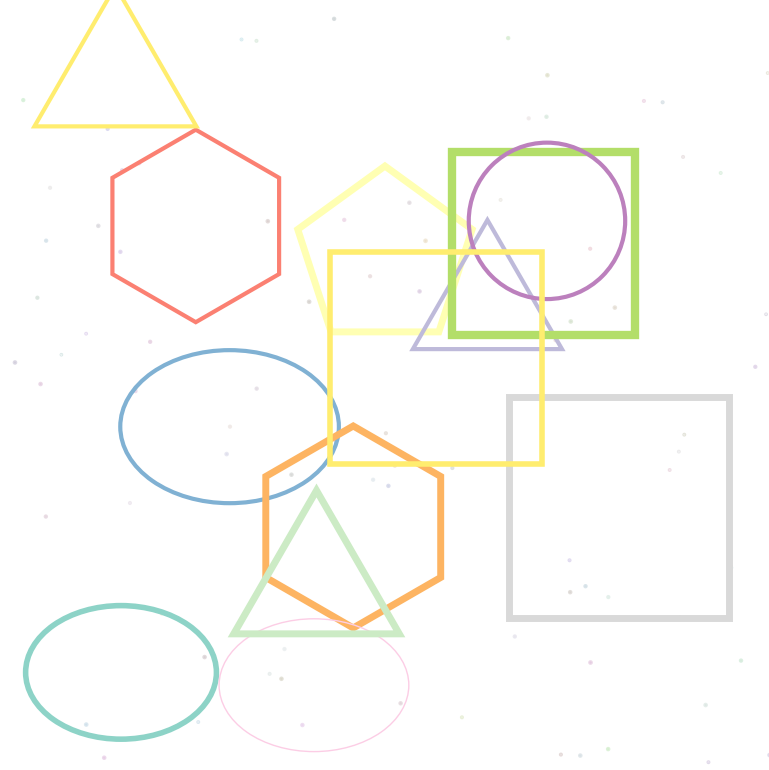[{"shape": "oval", "thickness": 2, "radius": 0.62, "center": [0.157, 0.127]}, {"shape": "pentagon", "thickness": 2.5, "radius": 0.6, "center": [0.5, 0.665]}, {"shape": "triangle", "thickness": 1.5, "radius": 0.56, "center": [0.633, 0.603]}, {"shape": "hexagon", "thickness": 1.5, "radius": 0.62, "center": [0.254, 0.707]}, {"shape": "oval", "thickness": 1.5, "radius": 0.71, "center": [0.298, 0.446]}, {"shape": "hexagon", "thickness": 2.5, "radius": 0.66, "center": [0.459, 0.316]}, {"shape": "square", "thickness": 3, "radius": 0.59, "center": [0.706, 0.683]}, {"shape": "oval", "thickness": 0.5, "radius": 0.62, "center": [0.408, 0.11]}, {"shape": "square", "thickness": 2.5, "radius": 0.72, "center": [0.804, 0.341]}, {"shape": "circle", "thickness": 1.5, "radius": 0.51, "center": [0.71, 0.713]}, {"shape": "triangle", "thickness": 2.5, "radius": 0.62, "center": [0.411, 0.239]}, {"shape": "square", "thickness": 2, "radius": 0.69, "center": [0.566, 0.534]}, {"shape": "triangle", "thickness": 1.5, "radius": 0.61, "center": [0.15, 0.897]}]